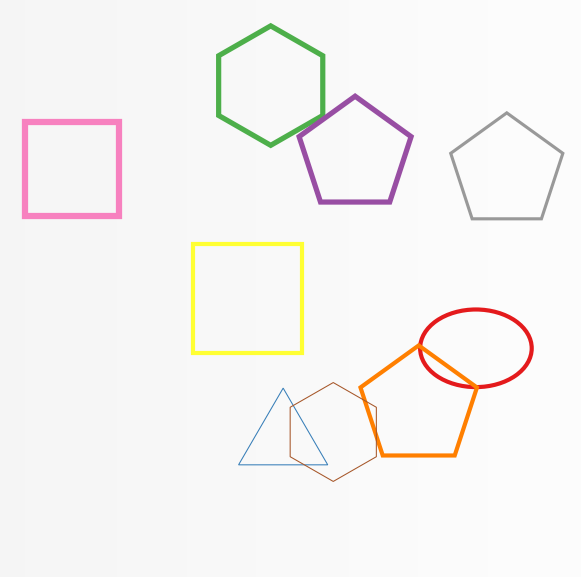[{"shape": "oval", "thickness": 2, "radius": 0.48, "center": [0.819, 0.396]}, {"shape": "triangle", "thickness": 0.5, "radius": 0.44, "center": [0.487, 0.239]}, {"shape": "hexagon", "thickness": 2.5, "radius": 0.52, "center": [0.466, 0.851]}, {"shape": "pentagon", "thickness": 2.5, "radius": 0.51, "center": [0.611, 0.731]}, {"shape": "pentagon", "thickness": 2, "radius": 0.53, "center": [0.72, 0.296]}, {"shape": "square", "thickness": 2, "radius": 0.47, "center": [0.426, 0.482]}, {"shape": "hexagon", "thickness": 0.5, "radius": 0.43, "center": [0.573, 0.251]}, {"shape": "square", "thickness": 3, "radius": 0.4, "center": [0.123, 0.707]}, {"shape": "pentagon", "thickness": 1.5, "radius": 0.51, "center": [0.872, 0.702]}]